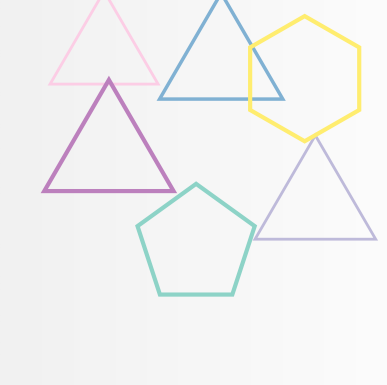[{"shape": "pentagon", "thickness": 3, "radius": 0.79, "center": [0.506, 0.364]}, {"shape": "triangle", "thickness": 2, "radius": 0.9, "center": [0.814, 0.469]}, {"shape": "triangle", "thickness": 2.5, "radius": 0.92, "center": [0.571, 0.834]}, {"shape": "triangle", "thickness": 2, "radius": 0.8, "center": [0.269, 0.862]}, {"shape": "triangle", "thickness": 3, "radius": 0.96, "center": [0.281, 0.6]}, {"shape": "hexagon", "thickness": 3, "radius": 0.81, "center": [0.786, 0.796]}]